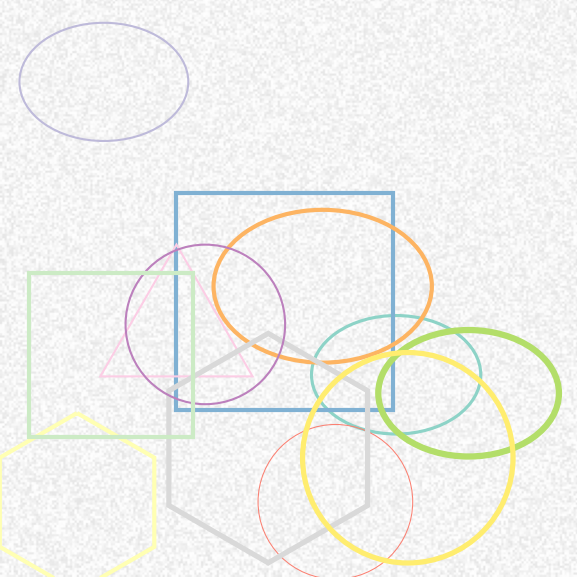[{"shape": "oval", "thickness": 1.5, "radius": 0.73, "center": [0.686, 0.35]}, {"shape": "hexagon", "thickness": 2, "radius": 0.77, "center": [0.133, 0.129]}, {"shape": "oval", "thickness": 1, "radius": 0.73, "center": [0.18, 0.857]}, {"shape": "circle", "thickness": 0.5, "radius": 0.67, "center": [0.581, 0.13]}, {"shape": "square", "thickness": 2, "radius": 0.94, "center": [0.492, 0.477]}, {"shape": "oval", "thickness": 2, "radius": 0.95, "center": [0.559, 0.504]}, {"shape": "oval", "thickness": 3, "radius": 0.78, "center": [0.811, 0.318]}, {"shape": "triangle", "thickness": 1, "radius": 0.76, "center": [0.306, 0.423]}, {"shape": "hexagon", "thickness": 2.5, "radius": 0.99, "center": [0.464, 0.223]}, {"shape": "circle", "thickness": 1, "radius": 0.69, "center": [0.356, 0.437]}, {"shape": "square", "thickness": 2, "radius": 0.71, "center": [0.192, 0.385]}, {"shape": "circle", "thickness": 2.5, "radius": 0.91, "center": [0.706, 0.206]}]